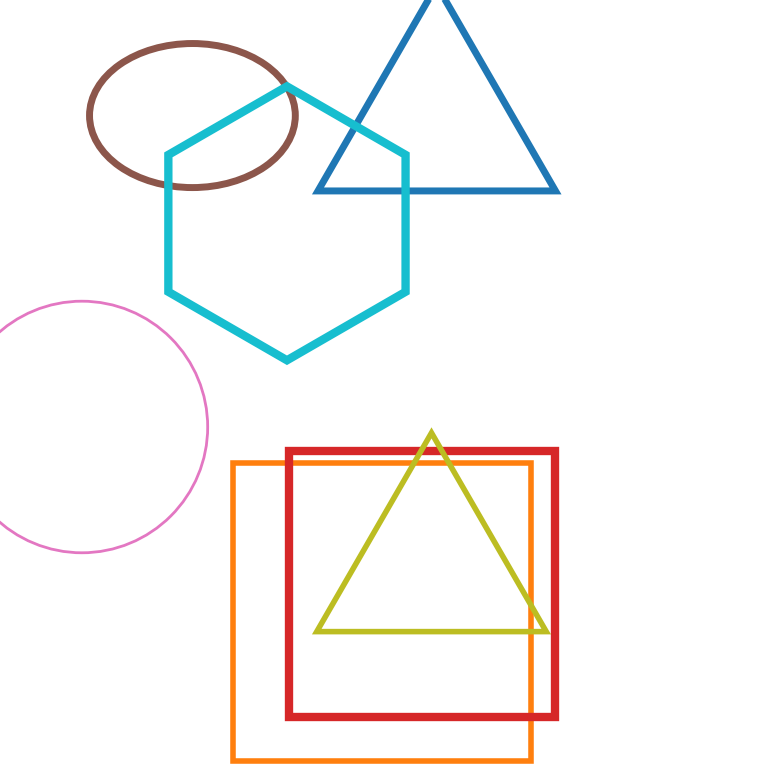[{"shape": "triangle", "thickness": 2.5, "radius": 0.89, "center": [0.567, 0.841]}, {"shape": "square", "thickness": 2, "radius": 0.97, "center": [0.496, 0.206]}, {"shape": "square", "thickness": 3, "radius": 0.86, "center": [0.548, 0.241]}, {"shape": "oval", "thickness": 2.5, "radius": 0.67, "center": [0.25, 0.85]}, {"shape": "circle", "thickness": 1, "radius": 0.82, "center": [0.106, 0.445]}, {"shape": "triangle", "thickness": 2, "radius": 0.86, "center": [0.56, 0.266]}, {"shape": "hexagon", "thickness": 3, "radius": 0.89, "center": [0.373, 0.71]}]